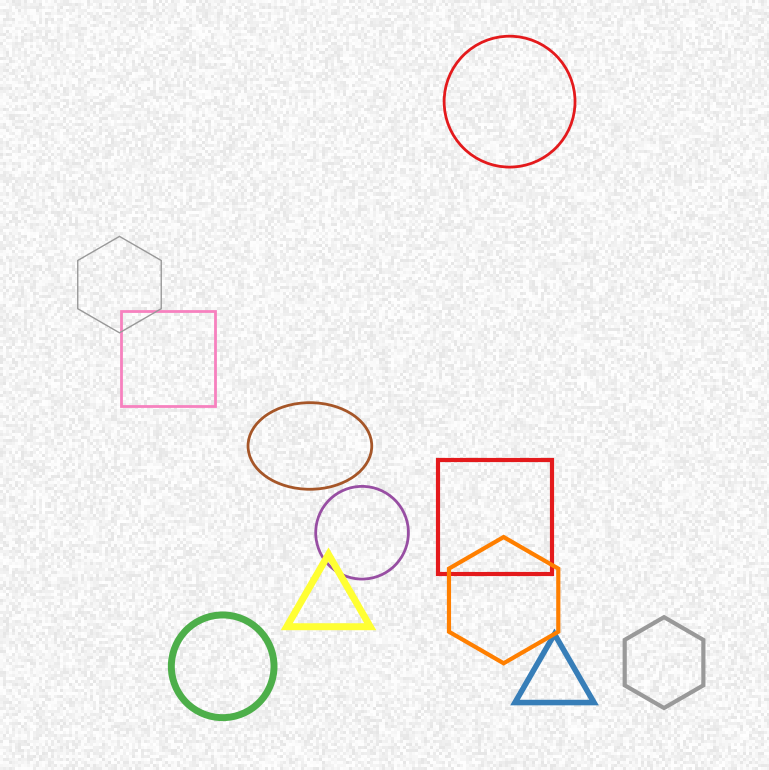[{"shape": "square", "thickness": 1.5, "radius": 0.37, "center": [0.643, 0.329]}, {"shape": "circle", "thickness": 1, "radius": 0.42, "center": [0.662, 0.868]}, {"shape": "triangle", "thickness": 2, "radius": 0.3, "center": [0.72, 0.117]}, {"shape": "circle", "thickness": 2.5, "radius": 0.33, "center": [0.289, 0.135]}, {"shape": "circle", "thickness": 1, "radius": 0.3, "center": [0.47, 0.308]}, {"shape": "hexagon", "thickness": 1.5, "radius": 0.41, "center": [0.654, 0.221]}, {"shape": "triangle", "thickness": 2.5, "radius": 0.31, "center": [0.427, 0.217]}, {"shape": "oval", "thickness": 1, "radius": 0.4, "center": [0.402, 0.421]}, {"shape": "square", "thickness": 1, "radius": 0.31, "center": [0.218, 0.534]}, {"shape": "hexagon", "thickness": 1.5, "radius": 0.29, "center": [0.862, 0.139]}, {"shape": "hexagon", "thickness": 0.5, "radius": 0.31, "center": [0.155, 0.63]}]